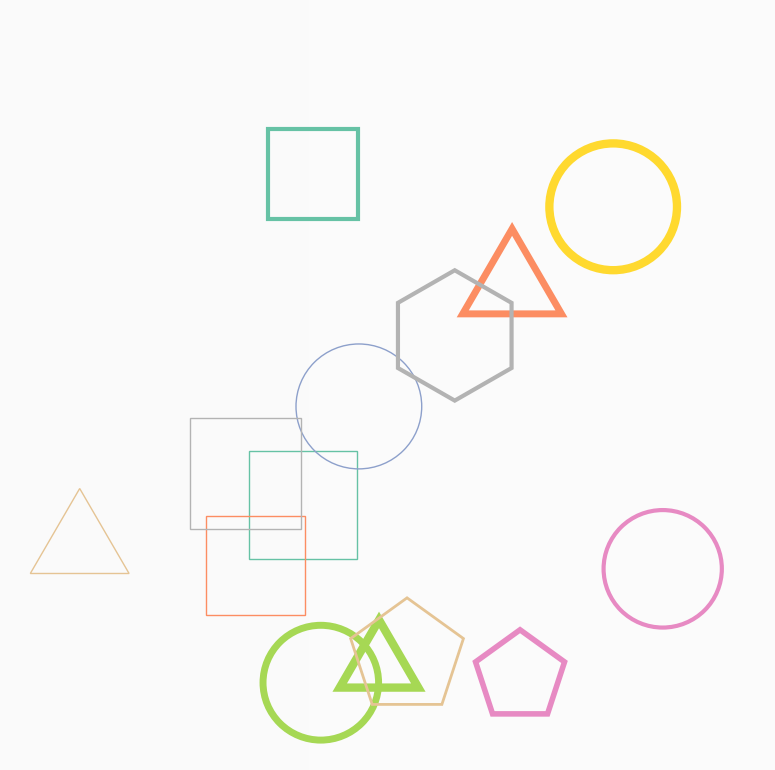[{"shape": "square", "thickness": 0.5, "radius": 0.35, "center": [0.391, 0.345]}, {"shape": "square", "thickness": 1.5, "radius": 0.29, "center": [0.404, 0.774]}, {"shape": "triangle", "thickness": 2.5, "radius": 0.37, "center": [0.661, 0.629]}, {"shape": "square", "thickness": 0.5, "radius": 0.32, "center": [0.33, 0.266]}, {"shape": "circle", "thickness": 0.5, "radius": 0.41, "center": [0.463, 0.472]}, {"shape": "circle", "thickness": 1.5, "radius": 0.38, "center": [0.855, 0.261]}, {"shape": "pentagon", "thickness": 2, "radius": 0.3, "center": [0.671, 0.122]}, {"shape": "triangle", "thickness": 3, "radius": 0.29, "center": [0.489, 0.136]}, {"shape": "circle", "thickness": 2.5, "radius": 0.37, "center": [0.414, 0.113]}, {"shape": "circle", "thickness": 3, "radius": 0.41, "center": [0.791, 0.731]}, {"shape": "triangle", "thickness": 0.5, "radius": 0.37, "center": [0.103, 0.292]}, {"shape": "pentagon", "thickness": 1, "radius": 0.38, "center": [0.525, 0.147]}, {"shape": "hexagon", "thickness": 1.5, "radius": 0.42, "center": [0.587, 0.564]}, {"shape": "square", "thickness": 0.5, "radius": 0.36, "center": [0.317, 0.385]}]